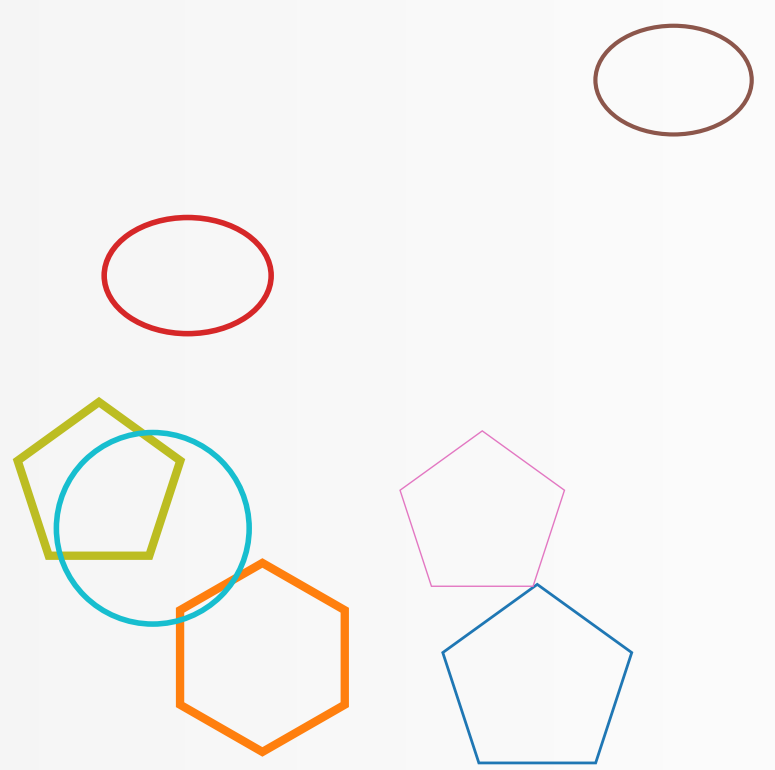[{"shape": "pentagon", "thickness": 1, "radius": 0.64, "center": [0.693, 0.113]}, {"shape": "hexagon", "thickness": 3, "radius": 0.61, "center": [0.339, 0.146]}, {"shape": "oval", "thickness": 2, "radius": 0.54, "center": [0.242, 0.642]}, {"shape": "oval", "thickness": 1.5, "radius": 0.5, "center": [0.869, 0.896]}, {"shape": "pentagon", "thickness": 0.5, "radius": 0.56, "center": [0.622, 0.329]}, {"shape": "pentagon", "thickness": 3, "radius": 0.55, "center": [0.128, 0.368]}, {"shape": "circle", "thickness": 2, "radius": 0.62, "center": [0.197, 0.314]}]